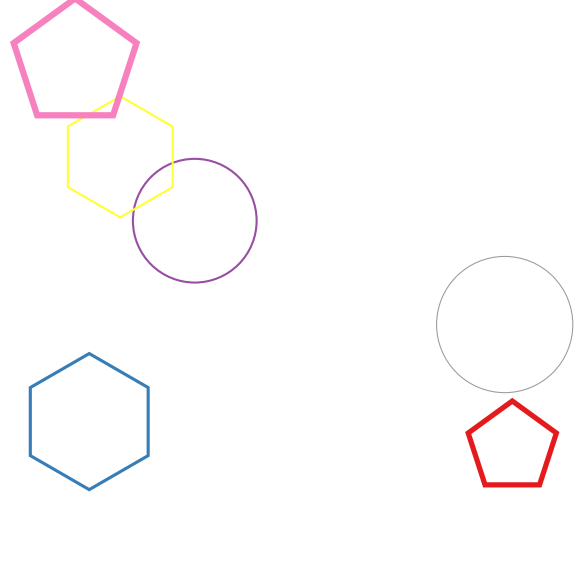[{"shape": "pentagon", "thickness": 2.5, "radius": 0.4, "center": [0.887, 0.224]}, {"shape": "hexagon", "thickness": 1.5, "radius": 0.59, "center": [0.155, 0.269]}, {"shape": "circle", "thickness": 1, "radius": 0.54, "center": [0.337, 0.617]}, {"shape": "hexagon", "thickness": 1, "radius": 0.52, "center": [0.208, 0.728]}, {"shape": "pentagon", "thickness": 3, "radius": 0.56, "center": [0.13, 0.89]}, {"shape": "circle", "thickness": 0.5, "radius": 0.59, "center": [0.874, 0.437]}]